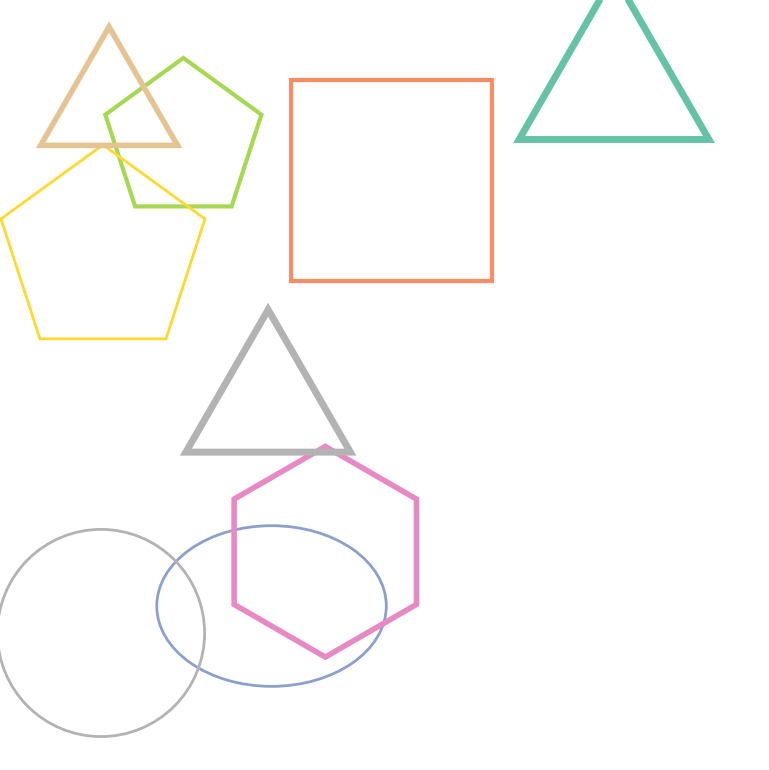[{"shape": "triangle", "thickness": 2.5, "radius": 0.71, "center": [0.797, 0.89]}, {"shape": "square", "thickness": 1.5, "radius": 0.65, "center": [0.508, 0.765]}, {"shape": "oval", "thickness": 1, "radius": 0.75, "center": [0.353, 0.213]}, {"shape": "hexagon", "thickness": 2, "radius": 0.68, "center": [0.422, 0.283]}, {"shape": "pentagon", "thickness": 1.5, "radius": 0.53, "center": [0.238, 0.818]}, {"shape": "pentagon", "thickness": 1, "radius": 0.7, "center": [0.134, 0.673]}, {"shape": "triangle", "thickness": 2, "radius": 0.51, "center": [0.142, 0.863]}, {"shape": "circle", "thickness": 1, "radius": 0.67, "center": [0.131, 0.178]}, {"shape": "triangle", "thickness": 2.5, "radius": 0.62, "center": [0.348, 0.474]}]